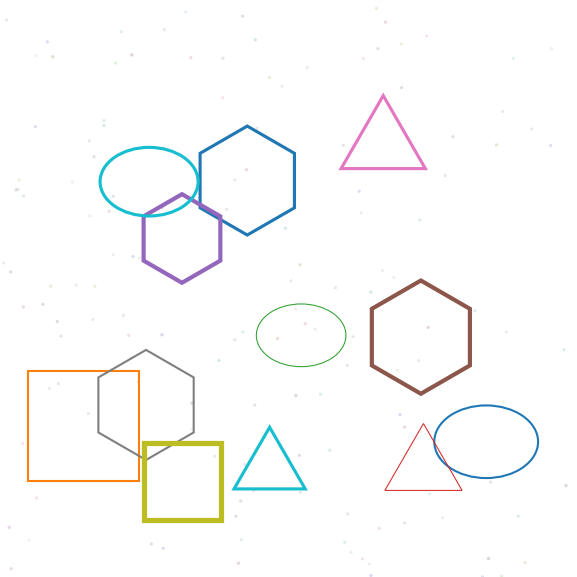[{"shape": "hexagon", "thickness": 1.5, "radius": 0.47, "center": [0.428, 0.686]}, {"shape": "oval", "thickness": 1, "radius": 0.45, "center": [0.842, 0.234]}, {"shape": "square", "thickness": 1, "radius": 0.48, "center": [0.144, 0.262]}, {"shape": "oval", "thickness": 0.5, "radius": 0.39, "center": [0.521, 0.418]}, {"shape": "triangle", "thickness": 0.5, "radius": 0.39, "center": [0.733, 0.189]}, {"shape": "hexagon", "thickness": 2, "radius": 0.38, "center": [0.315, 0.586]}, {"shape": "hexagon", "thickness": 2, "radius": 0.49, "center": [0.729, 0.415]}, {"shape": "triangle", "thickness": 1.5, "radius": 0.42, "center": [0.664, 0.749]}, {"shape": "hexagon", "thickness": 1, "radius": 0.48, "center": [0.253, 0.298]}, {"shape": "square", "thickness": 2.5, "radius": 0.33, "center": [0.316, 0.166]}, {"shape": "triangle", "thickness": 1.5, "radius": 0.36, "center": [0.467, 0.188]}, {"shape": "oval", "thickness": 1.5, "radius": 0.42, "center": [0.258, 0.685]}]